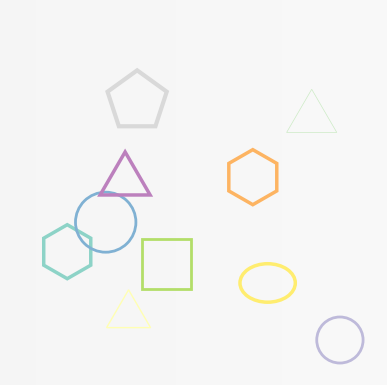[{"shape": "hexagon", "thickness": 2.5, "radius": 0.35, "center": [0.174, 0.346]}, {"shape": "triangle", "thickness": 1, "radius": 0.33, "center": [0.332, 0.182]}, {"shape": "circle", "thickness": 2, "radius": 0.3, "center": [0.877, 0.117]}, {"shape": "circle", "thickness": 2, "radius": 0.39, "center": [0.273, 0.423]}, {"shape": "hexagon", "thickness": 2.5, "radius": 0.36, "center": [0.652, 0.54]}, {"shape": "square", "thickness": 2, "radius": 0.32, "center": [0.43, 0.314]}, {"shape": "pentagon", "thickness": 3, "radius": 0.4, "center": [0.354, 0.737]}, {"shape": "triangle", "thickness": 2.5, "radius": 0.37, "center": [0.323, 0.531]}, {"shape": "triangle", "thickness": 0.5, "radius": 0.37, "center": [0.804, 0.693]}, {"shape": "oval", "thickness": 2.5, "radius": 0.36, "center": [0.691, 0.265]}]